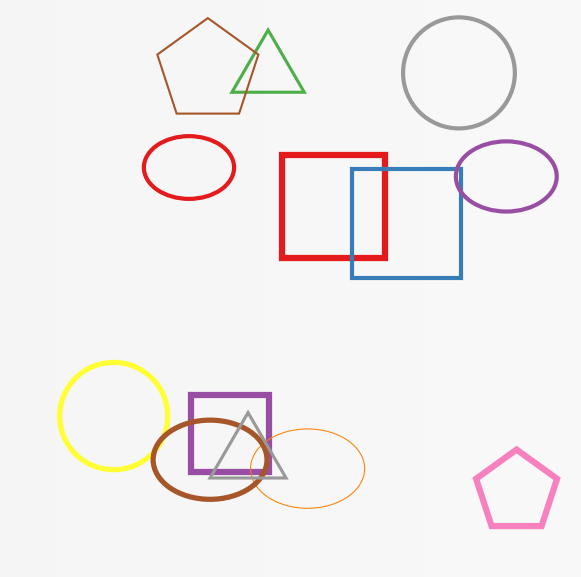[{"shape": "oval", "thickness": 2, "radius": 0.39, "center": [0.325, 0.709]}, {"shape": "square", "thickness": 3, "radius": 0.44, "center": [0.574, 0.641]}, {"shape": "square", "thickness": 2, "radius": 0.47, "center": [0.7, 0.613]}, {"shape": "triangle", "thickness": 1.5, "radius": 0.36, "center": [0.461, 0.875]}, {"shape": "square", "thickness": 3, "radius": 0.34, "center": [0.395, 0.248]}, {"shape": "oval", "thickness": 2, "radius": 0.43, "center": [0.871, 0.694]}, {"shape": "oval", "thickness": 0.5, "radius": 0.49, "center": [0.529, 0.188]}, {"shape": "circle", "thickness": 2.5, "radius": 0.46, "center": [0.196, 0.279]}, {"shape": "pentagon", "thickness": 1, "radius": 0.46, "center": [0.358, 0.876]}, {"shape": "oval", "thickness": 2.5, "radius": 0.49, "center": [0.361, 0.203]}, {"shape": "pentagon", "thickness": 3, "radius": 0.37, "center": [0.889, 0.147]}, {"shape": "triangle", "thickness": 1.5, "radius": 0.38, "center": [0.427, 0.209]}, {"shape": "circle", "thickness": 2, "radius": 0.48, "center": [0.79, 0.873]}]